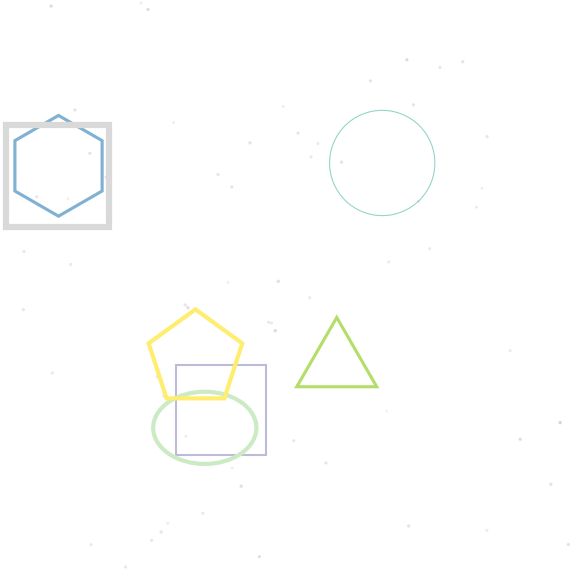[{"shape": "circle", "thickness": 0.5, "radius": 0.46, "center": [0.662, 0.717]}, {"shape": "square", "thickness": 1, "radius": 0.39, "center": [0.382, 0.289]}, {"shape": "hexagon", "thickness": 1.5, "radius": 0.44, "center": [0.101, 0.712]}, {"shape": "triangle", "thickness": 1.5, "radius": 0.4, "center": [0.583, 0.369]}, {"shape": "square", "thickness": 3, "radius": 0.44, "center": [0.1, 0.694]}, {"shape": "oval", "thickness": 2, "radius": 0.45, "center": [0.355, 0.258]}, {"shape": "pentagon", "thickness": 2, "radius": 0.43, "center": [0.338, 0.378]}]